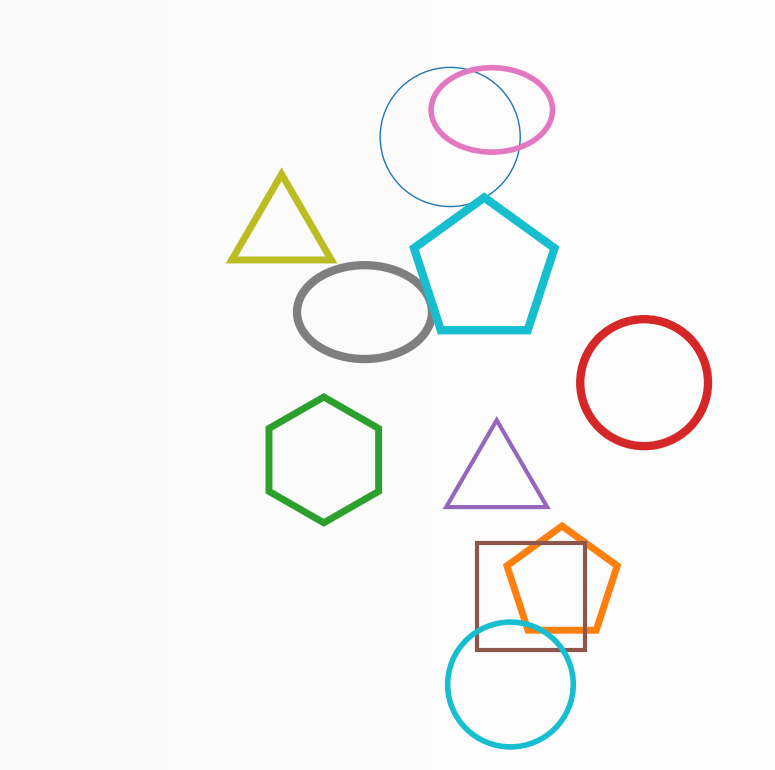[{"shape": "circle", "thickness": 0.5, "radius": 0.45, "center": [0.581, 0.822]}, {"shape": "pentagon", "thickness": 2.5, "radius": 0.37, "center": [0.725, 0.242]}, {"shape": "hexagon", "thickness": 2.5, "radius": 0.41, "center": [0.418, 0.403]}, {"shape": "circle", "thickness": 3, "radius": 0.41, "center": [0.831, 0.503]}, {"shape": "triangle", "thickness": 1.5, "radius": 0.38, "center": [0.641, 0.379]}, {"shape": "square", "thickness": 1.5, "radius": 0.35, "center": [0.686, 0.225]}, {"shape": "oval", "thickness": 2, "radius": 0.39, "center": [0.635, 0.857]}, {"shape": "oval", "thickness": 3, "radius": 0.44, "center": [0.47, 0.595]}, {"shape": "triangle", "thickness": 2.5, "radius": 0.37, "center": [0.363, 0.7]}, {"shape": "circle", "thickness": 2, "radius": 0.41, "center": [0.659, 0.111]}, {"shape": "pentagon", "thickness": 3, "radius": 0.48, "center": [0.625, 0.648]}]